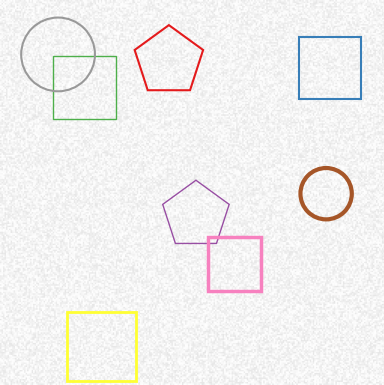[{"shape": "pentagon", "thickness": 1.5, "radius": 0.47, "center": [0.439, 0.841]}, {"shape": "square", "thickness": 1.5, "radius": 0.4, "center": [0.857, 0.823]}, {"shape": "square", "thickness": 1, "radius": 0.41, "center": [0.22, 0.774]}, {"shape": "pentagon", "thickness": 1, "radius": 0.45, "center": [0.509, 0.441]}, {"shape": "square", "thickness": 2, "radius": 0.45, "center": [0.263, 0.1]}, {"shape": "circle", "thickness": 3, "radius": 0.33, "center": [0.847, 0.497]}, {"shape": "square", "thickness": 2.5, "radius": 0.35, "center": [0.609, 0.314]}, {"shape": "circle", "thickness": 1.5, "radius": 0.48, "center": [0.151, 0.859]}]